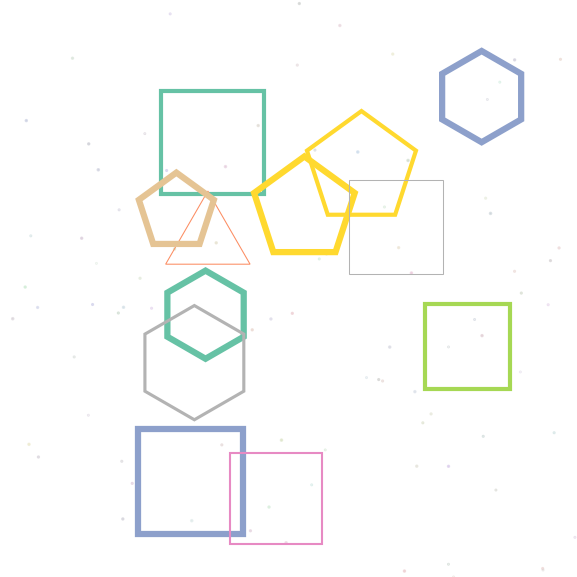[{"shape": "hexagon", "thickness": 3, "radius": 0.38, "center": [0.356, 0.454]}, {"shape": "square", "thickness": 2, "radius": 0.44, "center": [0.368, 0.752]}, {"shape": "triangle", "thickness": 0.5, "radius": 0.42, "center": [0.36, 0.584]}, {"shape": "square", "thickness": 3, "radius": 0.45, "center": [0.331, 0.166]}, {"shape": "hexagon", "thickness": 3, "radius": 0.39, "center": [0.834, 0.832]}, {"shape": "square", "thickness": 1, "radius": 0.39, "center": [0.478, 0.135]}, {"shape": "square", "thickness": 2, "radius": 0.37, "center": [0.81, 0.399]}, {"shape": "pentagon", "thickness": 3, "radius": 0.46, "center": [0.527, 0.637]}, {"shape": "pentagon", "thickness": 2, "radius": 0.5, "center": [0.626, 0.708]}, {"shape": "pentagon", "thickness": 3, "radius": 0.34, "center": [0.305, 0.632]}, {"shape": "hexagon", "thickness": 1.5, "radius": 0.49, "center": [0.337, 0.371]}, {"shape": "square", "thickness": 0.5, "radius": 0.41, "center": [0.686, 0.606]}]